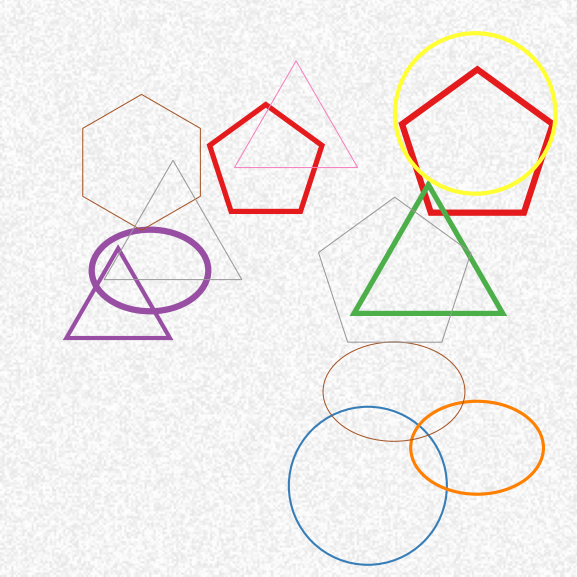[{"shape": "pentagon", "thickness": 3, "radius": 0.69, "center": [0.827, 0.742]}, {"shape": "pentagon", "thickness": 2.5, "radius": 0.51, "center": [0.46, 0.716]}, {"shape": "circle", "thickness": 1, "radius": 0.68, "center": [0.637, 0.158]}, {"shape": "triangle", "thickness": 2.5, "radius": 0.74, "center": [0.742, 0.531]}, {"shape": "oval", "thickness": 3, "radius": 0.5, "center": [0.26, 0.531]}, {"shape": "triangle", "thickness": 2, "radius": 0.52, "center": [0.205, 0.466]}, {"shape": "oval", "thickness": 1.5, "radius": 0.57, "center": [0.826, 0.224]}, {"shape": "circle", "thickness": 2, "radius": 0.69, "center": [0.823, 0.803]}, {"shape": "hexagon", "thickness": 0.5, "radius": 0.59, "center": [0.245, 0.718]}, {"shape": "oval", "thickness": 0.5, "radius": 0.61, "center": [0.682, 0.321]}, {"shape": "triangle", "thickness": 0.5, "radius": 0.62, "center": [0.513, 0.771]}, {"shape": "pentagon", "thickness": 0.5, "radius": 0.69, "center": [0.684, 0.519]}, {"shape": "triangle", "thickness": 0.5, "radius": 0.69, "center": [0.3, 0.584]}]